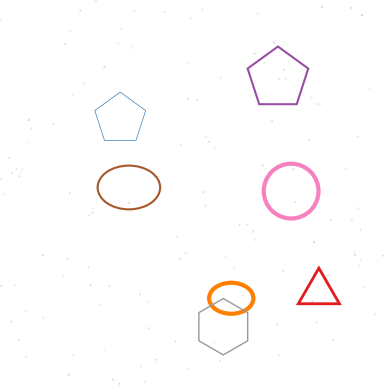[{"shape": "triangle", "thickness": 2, "radius": 0.31, "center": [0.828, 0.242]}, {"shape": "pentagon", "thickness": 0.5, "radius": 0.35, "center": [0.312, 0.691]}, {"shape": "pentagon", "thickness": 1.5, "radius": 0.41, "center": [0.722, 0.796]}, {"shape": "oval", "thickness": 3, "radius": 0.29, "center": [0.601, 0.225]}, {"shape": "oval", "thickness": 1.5, "radius": 0.41, "center": [0.335, 0.513]}, {"shape": "circle", "thickness": 3, "radius": 0.36, "center": [0.756, 0.504]}, {"shape": "hexagon", "thickness": 1, "radius": 0.37, "center": [0.58, 0.151]}]